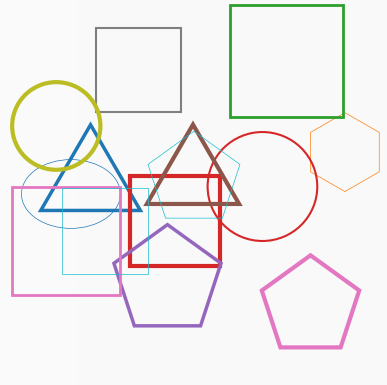[{"shape": "oval", "thickness": 0.5, "radius": 0.64, "center": [0.183, 0.496]}, {"shape": "triangle", "thickness": 2.5, "radius": 0.74, "center": [0.234, 0.528]}, {"shape": "hexagon", "thickness": 0.5, "radius": 0.51, "center": [0.89, 0.605]}, {"shape": "square", "thickness": 2, "radius": 0.73, "center": [0.74, 0.842]}, {"shape": "square", "thickness": 3, "radius": 0.58, "center": [0.451, 0.426]}, {"shape": "circle", "thickness": 1.5, "radius": 0.71, "center": [0.677, 0.516]}, {"shape": "pentagon", "thickness": 2.5, "radius": 0.73, "center": [0.432, 0.271]}, {"shape": "triangle", "thickness": 3, "radius": 0.69, "center": [0.498, 0.539]}, {"shape": "pentagon", "thickness": 3, "radius": 0.66, "center": [0.801, 0.205]}, {"shape": "square", "thickness": 2, "radius": 0.7, "center": [0.171, 0.374]}, {"shape": "square", "thickness": 1.5, "radius": 0.55, "center": [0.358, 0.818]}, {"shape": "circle", "thickness": 3, "radius": 0.57, "center": [0.145, 0.673]}, {"shape": "square", "thickness": 0.5, "radius": 0.56, "center": [0.271, 0.401]}, {"shape": "pentagon", "thickness": 0.5, "radius": 0.62, "center": [0.501, 0.534]}]